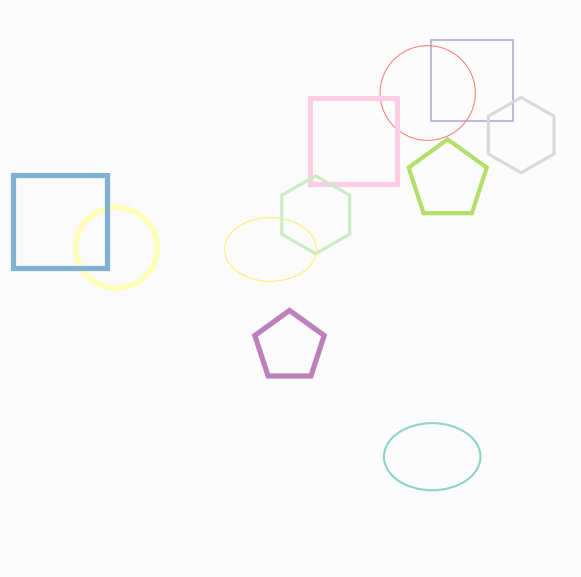[{"shape": "oval", "thickness": 1, "radius": 0.42, "center": [0.744, 0.208]}, {"shape": "circle", "thickness": 2.5, "radius": 0.35, "center": [0.201, 0.57]}, {"shape": "square", "thickness": 1, "radius": 0.35, "center": [0.812, 0.86]}, {"shape": "circle", "thickness": 0.5, "radius": 0.41, "center": [0.736, 0.838]}, {"shape": "square", "thickness": 2.5, "radius": 0.4, "center": [0.103, 0.615]}, {"shape": "pentagon", "thickness": 2, "radius": 0.35, "center": [0.77, 0.687]}, {"shape": "square", "thickness": 2.5, "radius": 0.37, "center": [0.608, 0.755]}, {"shape": "hexagon", "thickness": 1.5, "radius": 0.33, "center": [0.897, 0.765]}, {"shape": "pentagon", "thickness": 2.5, "radius": 0.31, "center": [0.498, 0.399]}, {"shape": "hexagon", "thickness": 1.5, "radius": 0.34, "center": [0.543, 0.627]}, {"shape": "oval", "thickness": 0.5, "radius": 0.39, "center": [0.465, 0.567]}]